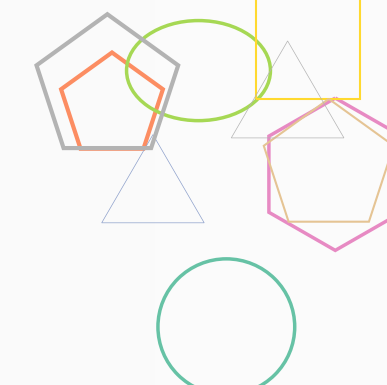[{"shape": "circle", "thickness": 2.5, "radius": 0.88, "center": [0.584, 0.151]}, {"shape": "pentagon", "thickness": 3, "radius": 0.69, "center": [0.289, 0.725]}, {"shape": "triangle", "thickness": 0.5, "radius": 0.76, "center": [0.395, 0.498]}, {"shape": "hexagon", "thickness": 2.5, "radius": 0.99, "center": [0.865, 0.547]}, {"shape": "oval", "thickness": 2.5, "radius": 0.93, "center": [0.512, 0.817]}, {"shape": "square", "thickness": 1.5, "radius": 0.67, "center": [0.794, 0.878]}, {"shape": "pentagon", "thickness": 1.5, "radius": 0.88, "center": [0.848, 0.567]}, {"shape": "triangle", "thickness": 0.5, "radius": 0.84, "center": [0.742, 0.726]}, {"shape": "pentagon", "thickness": 3, "radius": 0.96, "center": [0.277, 0.771]}]